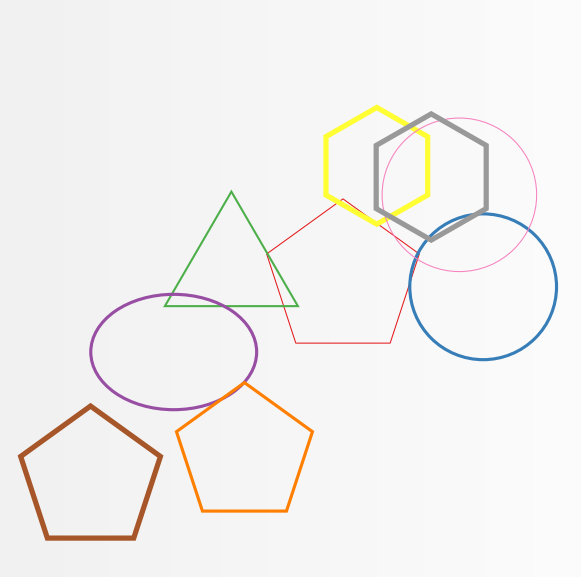[{"shape": "pentagon", "thickness": 0.5, "radius": 0.69, "center": [0.59, 0.517]}, {"shape": "circle", "thickness": 1.5, "radius": 0.63, "center": [0.831, 0.503]}, {"shape": "triangle", "thickness": 1, "radius": 0.66, "center": [0.398, 0.535]}, {"shape": "oval", "thickness": 1.5, "radius": 0.71, "center": [0.299, 0.39]}, {"shape": "pentagon", "thickness": 1.5, "radius": 0.61, "center": [0.421, 0.214]}, {"shape": "hexagon", "thickness": 2.5, "radius": 0.51, "center": [0.648, 0.712]}, {"shape": "pentagon", "thickness": 2.5, "radius": 0.63, "center": [0.156, 0.17]}, {"shape": "circle", "thickness": 0.5, "radius": 0.66, "center": [0.79, 0.662]}, {"shape": "hexagon", "thickness": 2.5, "radius": 0.55, "center": [0.742, 0.693]}]